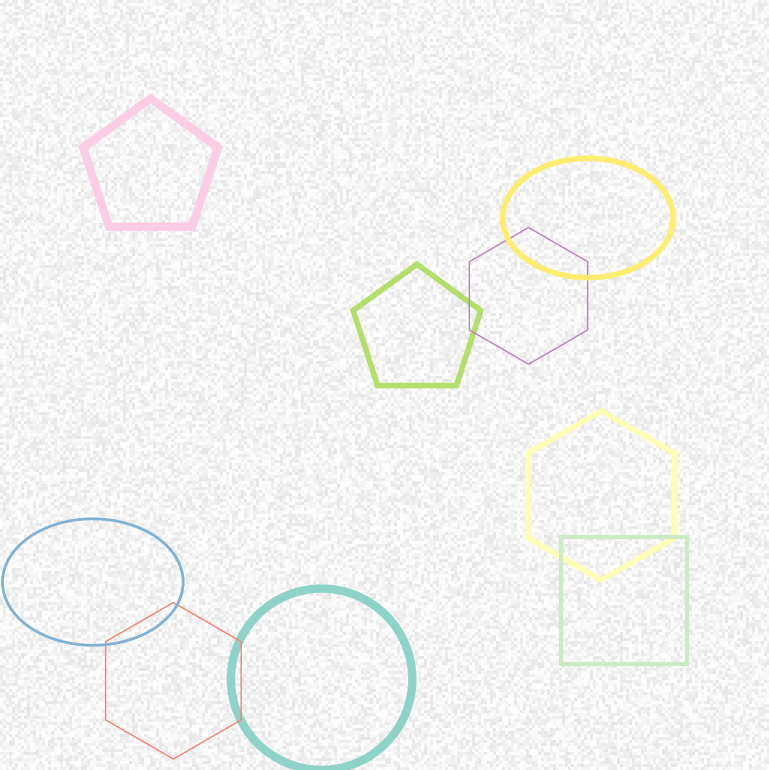[{"shape": "circle", "thickness": 3, "radius": 0.59, "center": [0.418, 0.118]}, {"shape": "hexagon", "thickness": 2, "radius": 0.55, "center": [0.781, 0.356]}, {"shape": "hexagon", "thickness": 0.5, "radius": 0.51, "center": [0.225, 0.116]}, {"shape": "oval", "thickness": 1, "radius": 0.59, "center": [0.121, 0.244]}, {"shape": "pentagon", "thickness": 2, "radius": 0.44, "center": [0.542, 0.57]}, {"shape": "pentagon", "thickness": 3, "radius": 0.46, "center": [0.196, 0.78]}, {"shape": "hexagon", "thickness": 0.5, "radius": 0.44, "center": [0.686, 0.616]}, {"shape": "square", "thickness": 1.5, "radius": 0.41, "center": [0.81, 0.22]}, {"shape": "oval", "thickness": 2, "radius": 0.55, "center": [0.764, 0.717]}]